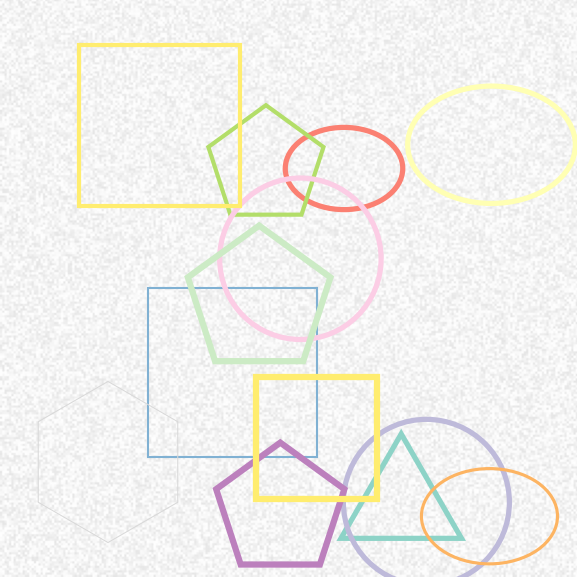[{"shape": "triangle", "thickness": 2.5, "radius": 0.6, "center": [0.695, 0.127]}, {"shape": "oval", "thickness": 2.5, "radius": 0.73, "center": [0.851, 0.748]}, {"shape": "circle", "thickness": 2.5, "radius": 0.72, "center": [0.738, 0.129]}, {"shape": "oval", "thickness": 2.5, "radius": 0.51, "center": [0.596, 0.707]}, {"shape": "square", "thickness": 1, "radius": 0.73, "center": [0.403, 0.355]}, {"shape": "oval", "thickness": 1.5, "radius": 0.59, "center": [0.848, 0.105]}, {"shape": "pentagon", "thickness": 2, "radius": 0.52, "center": [0.46, 0.712]}, {"shape": "circle", "thickness": 2.5, "radius": 0.7, "center": [0.52, 0.551]}, {"shape": "hexagon", "thickness": 0.5, "radius": 0.7, "center": [0.187, 0.199]}, {"shape": "pentagon", "thickness": 3, "radius": 0.58, "center": [0.485, 0.116]}, {"shape": "pentagon", "thickness": 3, "radius": 0.65, "center": [0.449, 0.479]}, {"shape": "square", "thickness": 3, "radius": 0.53, "center": [0.548, 0.241]}, {"shape": "square", "thickness": 2, "radius": 0.69, "center": [0.277, 0.782]}]